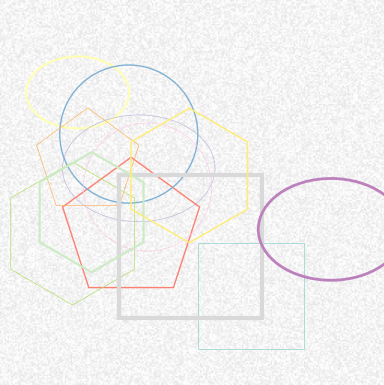[{"shape": "square", "thickness": 0.5, "radius": 0.69, "center": [0.652, 0.23]}, {"shape": "oval", "thickness": 1.5, "radius": 0.67, "center": [0.202, 0.76]}, {"shape": "oval", "thickness": 0.5, "radius": 0.99, "center": [0.36, 0.563]}, {"shape": "pentagon", "thickness": 1, "radius": 0.94, "center": [0.341, 0.404]}, {"shape": "circle", "thickness": 1, "radius": 0.9, "center": [0.334, 0.652]}, {"shape": "pentagon", "thickness": 0.5, "radius": 0.7, "center": [0.228, 0.58]}, {"shape": "hexagon", "thickness": 0.5, "radius": 0.93, "center": [0.188, 0.393]}, {"shape": "circle", "thickness": 0.5, "radius": 0.83, "center": [0.383, 0.514]}, {"shape": "square", "thickness": 3, "radius": 0.93, "center": [0.495, 0.359]}, {"shape": "oval", "thickness": 2, "radius": 0.94, "center": [0.86, 0.404]}, {"shape": "hexagon", "thickness": 1.5, "radius": 0.78, "center": [0.238, 0.449]}, {"shape": "hexagon", "thickness": 1, "radius": 0.87, "center": [0.492, 0.544]}]